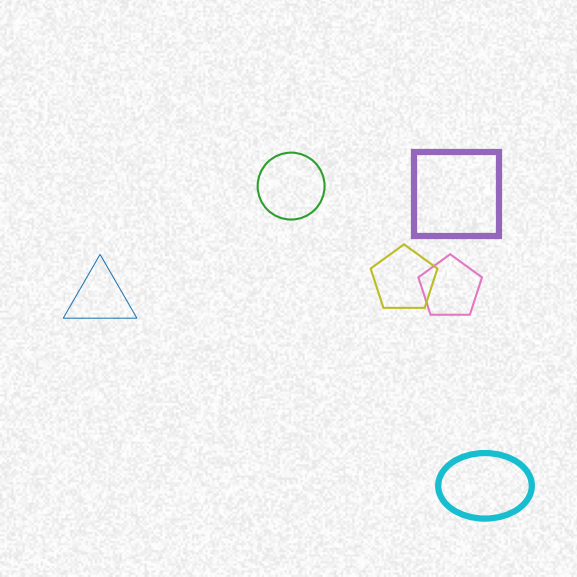[{"shape": "triangle", "thickness": 0.5, "radius": 0.37, "center": [0.173, 0.485]}, {"shape": "circle", "thickness": 1, "radius": 0.29, "center": [0.504, 0.677]}, {"shape": "square", "thickness": 3, "radius": 0.37, "center": [0.79, 0.663]}, {"shape": "pentagon", "thickness": 1, "radius": 0.29, "center": [0.78, 0.501]}, {"shape": "pentagon", "thickness": 1, "radius": 0.3, "center": [0.7, 0.515]}, {"shape": "oval", "thickness": 3, "radius": 0.41, "center": [0.84, 0.158]}]